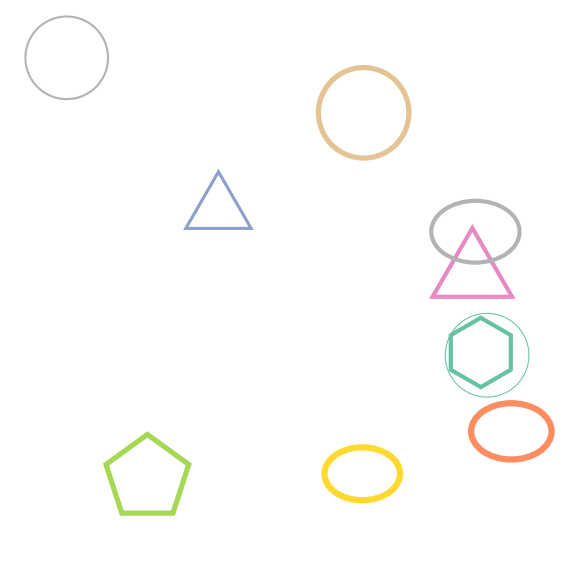[{"shape": "hexagon", "thickness": 2, "radius": 0.3, "center": [0.833, 0.389]}, {"shape": "circle", "thickness": 0.5, "radius": 0.36, "center": [0.843, 0.384]}, {"shape": "oval", "thickness": 3, "radius": 0.35, "center": [0.885, 0.252]}, {"shape": "triangle", "thickness": 1.5, "radius": 0.33, "center": [0.378, 0.636]}, {"shape": "triangle", "thickness": 2, "radius": 0.4, "center": [0.818, 0.525]}, {"shape": "pentagon", "thickness": 2.5, "radius": 0.38, "center": [0.255, 0.172]}, {"shape": "oval", "thickness": 3, "radius": 0.33, "center": [0.627, 0.179]}, {"shape": "circle", "thickness": 2.5, "radius": 0.39, "center": [0.63, 0.804]}, {"shape": "oval", "thickness": 2, "radius": 0.38, "center": [0.823, 0.598]}, {"shape": "circle", "thickness": 1, "radius": 0.36, "center": [0.116, 0.899]}]